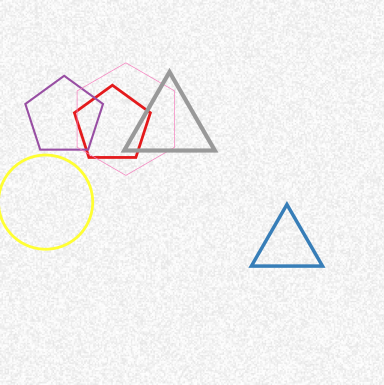[{"shape": "pentagon", "thickness": 2, "radius": 0.52, "center": [0.292, 0.675]}, {"shape": "triangle", "thickness": 2.5, "radius": 0.53, "center": [0.745, 0.362]}, {"shape": "pentagon", "thickness": 1.5, "radius": 0.53, "center": [0.167, 0.697]}, {"shape": "circle", "thickness": 2, "radius": 0.61, "center": [0.118, 0.475]}, {"shape": "hexagon", "thickness": 0.5, "radius": 0.73, "center": [0.327, 0.691]}, {"shape": "triangle", "thickness": 3, "radius": 0.68, "center": [0.44, 0.677]}]